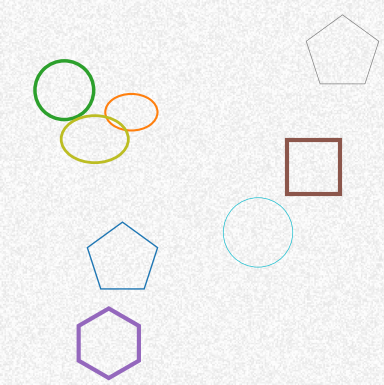[{"shape": "pentagon", "thickness": 1, "radius": 0.48, "center": [0.318, 0.327]}, {"shape": "oval", "thickness": 1.5, "radius": 0.34, "center": [0.341, 0.709]}, {"shape": "circle", "thickness": 2.5, "radius": 0.38, "center": [0.167, 0.766]}, {"shape": "hexagon", "thickness": 3, "radius": 0.45, "center": [0.283, 0.108]}, {"shape": "square", "thickness": 3, "radius": 0.35, "center": [0.815, 0.566]}, {"shape": "pentagon", "thickness": 0.5, "radius": 0.5, "center": [0.89, 0.862]}, {"shape": "oval", "thickness": 2, "radius": 0.44, "center": [0.246, 0.639]}, {"shape": "circle", "thickness": 0.5, "radius": 0.45, "center": [0.67, 0.396]}]